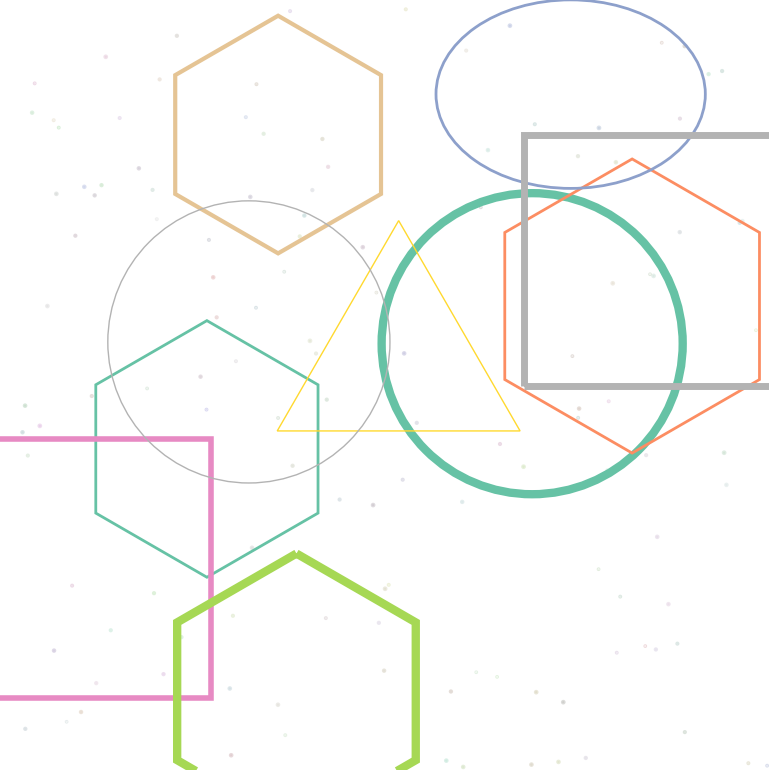[{"shape": "circle", "thickness": 3, "radius": 0.98, "center": [0.691, 0.554]}, {"shape": "hexagon", "thickness": 1, "radius": 0.83, "center": [0.269, 0.417]}, {"shape": "hexagon", "thickness": 1, "radius": 0.95, "center": [0.821, 0.603]}, {"shape": "oval", "thickness": 1, "radius": 0.87, "center": [0.741, 0.878]}, {"shape": "square", "thickness": 2, "radius": 0.84, "center": [0.106, 0.262]}, {"shape": "hexagon", "thickness": 3, "radius": 0.89, "center": [0.385, 0.102]}, {"shape": "triangle", "thickness": 0.5, "radius": 0.91, "center": [0.518, 0.531]}, {"shape": "hexagon", "thickness": 1.5, "radius": 0.77, "center": [0.361, 0.825]}, {"shape": "square", "thickness": 2.5, "radius": 0.81, "center": [0.843, 0.662]}, {"shape": "circle", "thickness": 0.5, "radius": 0.92, "center": [0.323, 0.556]}]